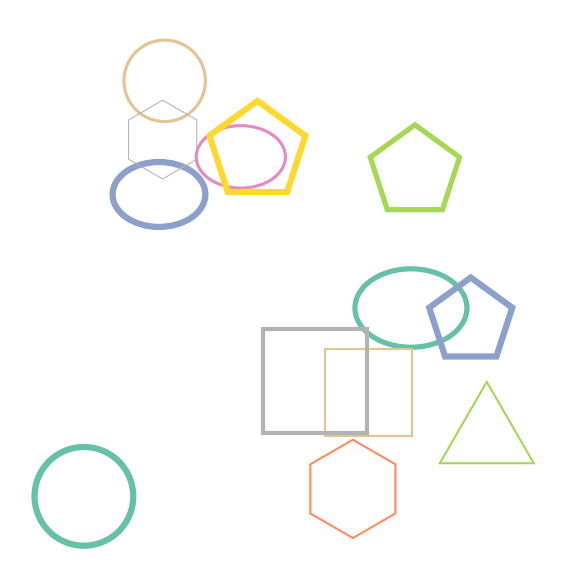[{"shape": "circle", "thickness": 3, "radius": 0.43, "center": [0.145, 0.14]}, {"shape": "oval", "thickness": 2.5, "radius": 0.48, "center": [0.712, 0.466]}, {"shape": "hexagon", "thickness": 1, "radius": 0.43, "center": [0.611, 0.153]}, {"shape": "oval", "thickness": 3, "radius": 0.4, "center": [0.275, 0.662]}, {"shape": "pentagon", "thickness": 3, "radius": 0.38, "center": [0.815, 0.443]}, {"shape": "oval", "thickness": 1.5, "radius": 0.39, "center": [0.417, 0.727]}, {"shape": "pentagon", "thickness": 2.5, "radius": 0.41, "center": [0.718, 0.702]}, {"shape": "triangle", "thickness": 1, "radius": 0.47, "center": [0.843, 0.244]}, {"shape": "pentagon", "thickness": 3, "radius": 0.44, "center": [0.446, 0.737]}, {"shape": "square", "thickness": 1, "radius": 0.38, "center": [0.638, 0.32]}, {"shape": "circle", "thickness": 1.5, "radius": 0.35, "center": [0.285, 0.859]}, {"shape": "hexagon", "thickness": 0.5, "radius": 0.34, "center": [0.282, 0.757]}, {"shape": "square", "thickness": 2, "radius": 0.45, "center": [0.546, 0.34]}]